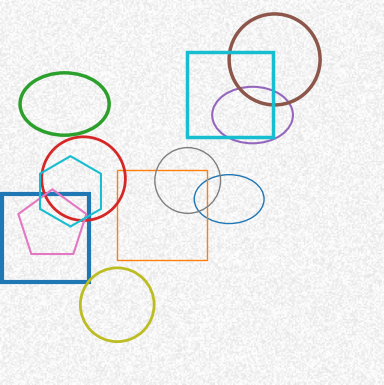[{"shape": "oval", "thickness": 1, "radius": 0.45, "center": [0.595, 0.483]}, {"shape": "square", "thickness": 3, "radius": 0.57, "center": [0.119, 0.382]}, {"shape": "square", "thickness": 1, "radius": 0.58, "center": [0.421, 0.442]}, {"shape": "oval", "thickness": 2.5, "radius": 0.58, "center": [0.168, 0.73]}, {"shape": "circle", "thickness": 2, "radius": 0.54, "center": [0.217, 0.536]}, {"shape": "oval", "thickness": 1.5, "radius": 0.52, "center": [0.656, 0.701]}, {"shape": "circle", "thickness": 2.5, "radius": 0.59, "center": [0.713, 0.846]}, {"shape": "pentagon", "thickness": 1.5, "radius": 0.46, "center": [0.136, 0.415]}, {"shape": "circle", "thickness": 1, "radius": 0.43, "center": [0.488, 0.531]}, {"shape": "circle", "thickness": 2, "radius": 0.48, "center": [0.305, 0.208]}, {"shape": "square", "thickness": 2.5, "radius": 0.56, "center": [0.597, 0.755]}, {"shape": "hexagon", "thickness": 1.5, "radius": 0.46, "center": [0.183, 0.503]}]